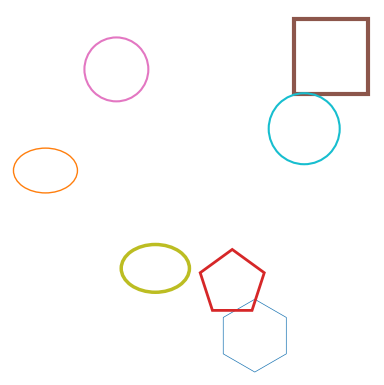[{"shape": "hexagon", "thickness": 0.5, "radius": 0.47, "center": [0.662, 0.128]}, {"shape": "oval", "thickness": 1, "radius": 0.42, "center": [0.118, 0.557]}, {"shape": "pentagon", "thickness": 2, "radius": 0.44, "center": [0.603, 0.265]}, {"shape": "square", "thickness": 3, "radius": 0.48, "center": [0.86, 0.853]}, {"shape": "circle", "thickness": 1.5, "radius": 0.42, "center": [0.302, 0.82]}, {"shape": "oval", "thickness": 2.5, "radius": 0.44, "center": [0.403, 0.303]}, {"shape": "circle", "thickness": 1.5, "radius": 0.46, "center": [0.79, 0.666]}]